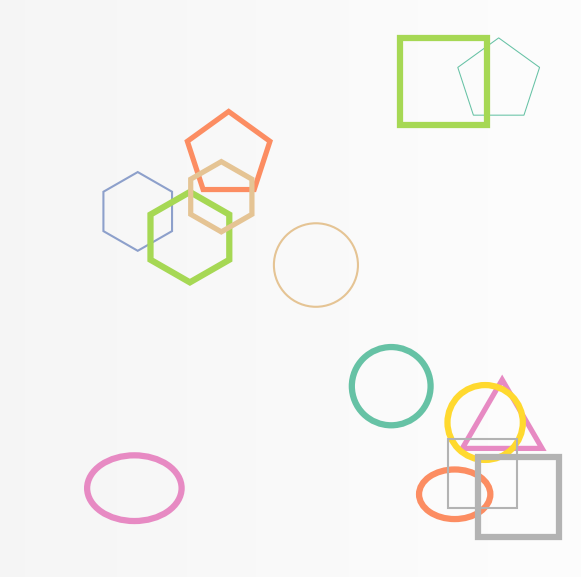[{"shape": "pentagon", "thickness": 0.5, "radius": 0.37, "center": [0.858, 0.86]}, {"shape": "circle", "thickness": 3, "radius": 0.34, "center": [0.673, 0.33]}, {"shape": "oval", "thickness": 3, "radius": 0.31, "center": [0.782, 0.143]}, {"shape": "pentagon", "thickness": 2.5, "radius": 0.37, "center": [0.393, 0.731]}, {"shape": "hexagon", "thickness": 1, "radius": 0.34, "center": [0.237, 0.633]}, {"shape": "triangle", "thickness": 2.5, "radius": 0.4, "center": [0.864, 0.262]}, {"shape": "oval", "thickness": 3, "radius": 0.41, "center": [0.231, 0.154]}, {"shape": "square", "thickness": 3, "radius": 0.38, "center": [0.763, 0.858]}, {"shape": "hexagon", "thickness": 3, "radius": 0.39, "center": [0.327, 0.588]}, {"shape": "circle", "thickness": 3, "radius": 0.32, "center": [0.835, 0.268]}, {"shape": "hexagon", "thickness": 2.5, "radius": 0.3, "center": [0.381, 0.658]}, {"shape": "circle", "thickness": 1, "radius": 0.36, "center": [0.544, 0.54]}, {"shape": "square", "thickness": 1, "radius": 0.3, "center": [0.829, 0.179]}, {"shape": "square", "thickness": 3, "radius": 0.35, "center": [0.892, 0.139]}]